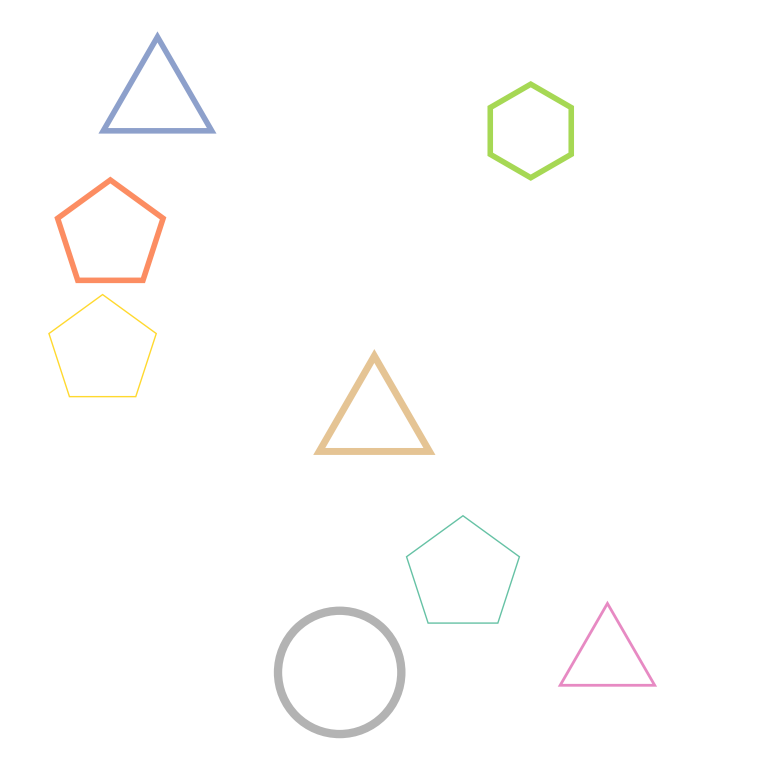[{"shape": "pentagon", "thickness": 0.5, "radius": 0.39, "center": [0.601, 0.253]}, {"shape": "pentagon", "thickness": 2, "radius": 0.36, "center": [0.143, 0.694]}, {"shape": "triangle", "thickness": 2, "radius": 0.41, "center": [0.205, 0.871]}, {"shape": "triangle", "thickness": 1, "radius": 0.35, "center": [0.789, 0.145]}, {"shape": "hexagon", "thickness": 2, "radius": 0.3, "center": [0.689, 0.83]}, {"shape": "pentagon", "thickness": 0.5, "radius": 0.37, "center": [0.133, 0.544]}, {"shape": "triangle", "thickness": 2.5, "radius": 0.41, "center": [0.486, 0.455]}, {"shape": "circle", "thickness": 3, "radius": 0.4, "center": [0.441, 0.127]}]